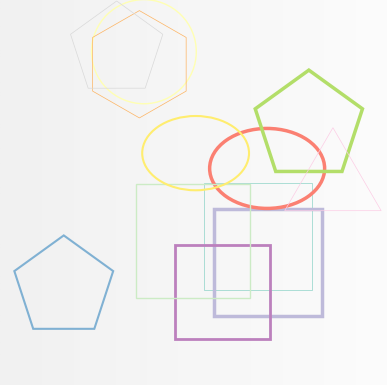[{"shape": "square", "thickness": 0.5, "radius": 0.69, "center": [0.665, 0.386]}, {"shape": "circle", "thickness": 1, "radius": 0.68, "center": [0.371, 0.866]}, {"shape": "square", "thickness": 2.5, "radius": 0.69, "center": [0.691, 0.319]}, {"shape": "oval", "thickness": 2.5, "radius": 0.74, "center": [0.689, 0.563]}, {"shape": "pentagon", "thickness": 1.5, "radius": 0.67, "center": [0.165, 0.254]}, {"shape": "hexagon", "thickness": 0.5, "radius": 0.7, "center": [0.36, 0.833]}, {"shape": "pentagon", "thickness": 2.5, "radius": 0.73, "center": [0.797, 0.672]}, {"shape": "triangle", "thickness": 0.5, "radius": 0.72, "center": [0.859, 0.525]}, {"shape": "pentagon", "thickness": 0.5, "radius": 0.63, "center": [0.301, 0.872]}, {"shape": "square", "thickness": 2, "radius": 0.61, "center": [0.574, 0.241]}, {"shape": "square", "thickness": 1, "radius": 0.74, "center": [0.498, 0.374]}, {"shape": "oval", "thickness": 1.5, "radius": 0.69, "center": [0.505, 0.602]}]